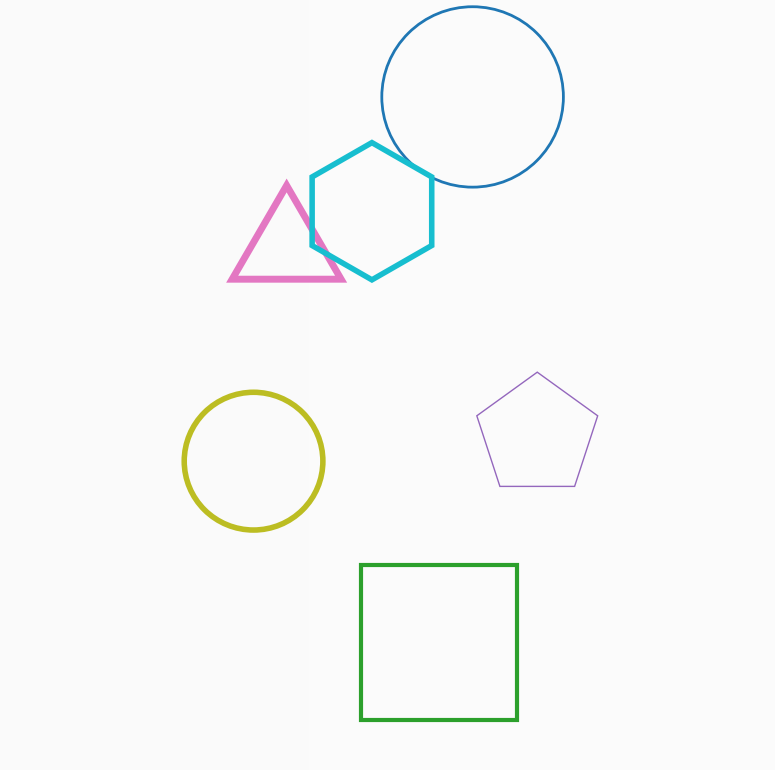[{"shape": "circle", "thickness": 1, "radius": 0.59, "center": [0.61, 0.874]}, {"shape": "square", "thickness": 1.5, "radius": 0.5, "center": [0.566, 0.165]}, {"shape": "pentagon", "thickness": 0.5, "radius": 0.41, "center": [0.693, 0.435]}, {"shape": "triangle", "thickness": 2.5, "radius": 0.41, "center": [0.37, 0.678]}, {"shape": "circle", "thickness": 2, "radius": 0.45, "center": [0.327, 0.401]}, {"shape": "hexagon", "thickness": 2, "radius": 0.45, "center": [0.48, 0.726]}]